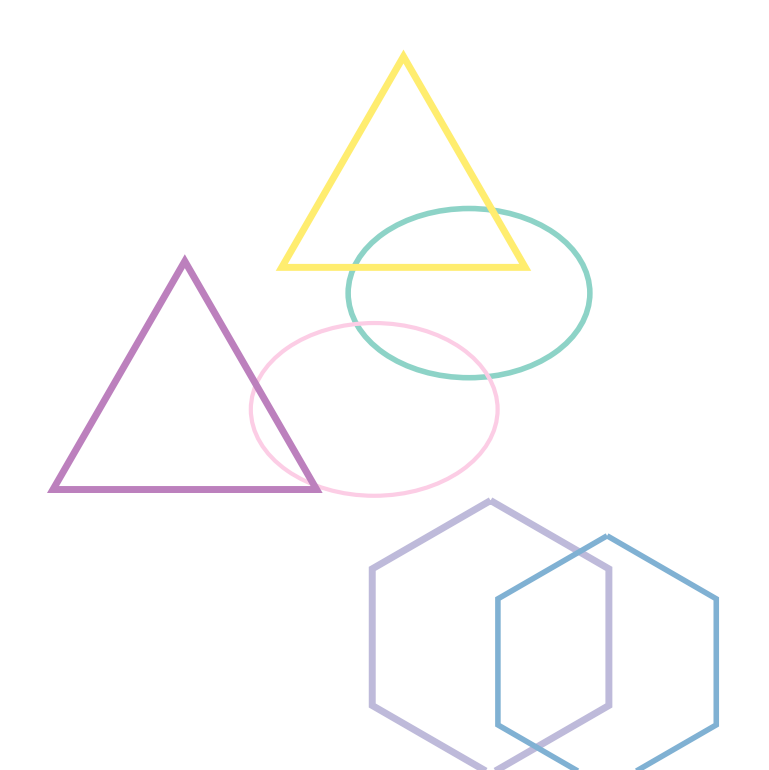[{"shape": "oval", "thickness": 2, "radius": 0.78, "center": [0.609, 0.619]}, {"shape": "hexagon", "thickness": 2.5, "radius": 0.89, "center": [0.637, 0.173]}, {"shape": "hexagon", "thickness": 2, "radius": 0.82, "center": [0.788, 0.14]}, {"shape": "oval", "thickness": 1.5, "radius": 0.8, "center": [0.486, 0.468]}, {"shape": "triangle", "thickness": 2.5, "radius": 0.99, "center": [0.24, 0.463]}, {"shape": "triangle", "thickness": 2.5, "radius": 0.91, "center": [0.524, 0.744]}]